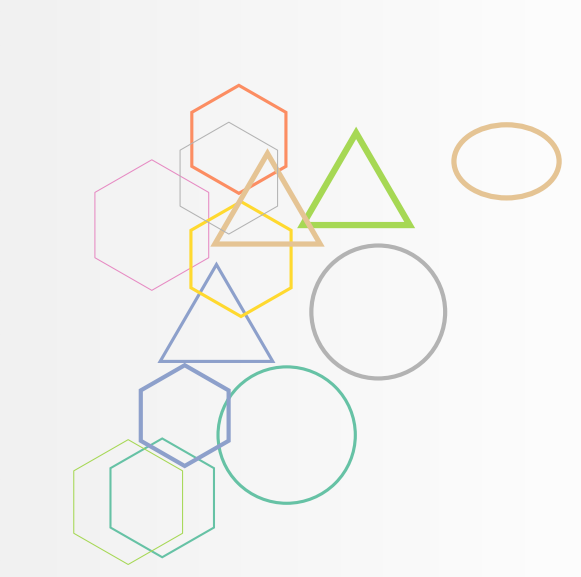[{"shape": "hexagon", "thickness": 1, "radius": 0.51, "center": [0.279, 0.137]}, {"shape": "circle", "thickness": 1.5, "radius": 0.59, "center": [0.493, 0.246]}, {"shape": "hexagon", "thickness": 1.5, "radius": 0.47, "center": [0.411, 0.758]}, {"shape": "triangle", "thickness": 1.5, "radius": 0.56, "center": [0.372, 0.429]}, {"shape": "hexagon", "thickness": 2, "radius": 0.44, "center": [0.318, 0.279]}, {"shape": "hexagon", "thickness": 0.5, "radius": 0.57, "center": [0.261, 0.609]}, {"shape": "triangle", "thickness": 3, "radius": 0.53, "center": [0.613, 0.663]}, {"shape": "hexagon", "thickness": 0.5, "radius": 0.54, "center": [0.221, 0.13]}, {"shape": "hexagon", "thickness": 1.5, "radius": 0.5, "center": [0.415, 0.551]}, {"shape": "oval", "thickness": 2.5, "radius": 0.45, "center": [0.871, 0.72]}, {"shape": "triangle", "thickness": 2.5, "radius": 0.52, "center": [0.46, 0.629]}, {"shape": "circle", "thickness": 2, "radius": 0.58, "center": [0.651, 0.459]}, {"shape": "hexagon", "thickness": 0.5, "radius": 0.48, "center": [0.394, 0.691]}]